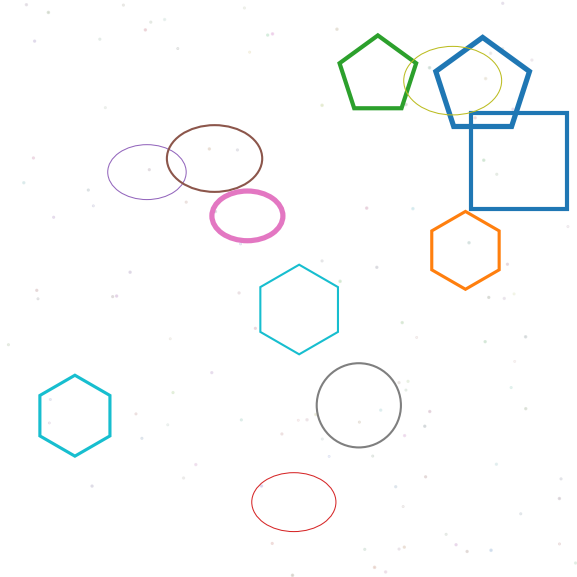[{"shape": "square", "thickness": 2, "radius": 0.42, "center": [0.898, 0.721]}, {"shape": "pentagon", "thickness": 2.5, "radius": 0.43, "center": [0.836, 0.849]}, {"shape": "hexagon", "thickness": 1.5, "radius": 0.34, "center": [0.806, 0.566]}, {"shape": "pentagon", "thickness": 2, "radius": 0.35, "center": [0.654, 0.868]}, {"shape": "oval", "thickness": 0.5, "radius": 0.36, "center": [0.509, 0.13]}, {"shape": "oval", "thickness": 0.5, "radius": 0.34, "center": [0.254, 0.701]}, {"shape": "oval", "thickness": 1, "radius": 0.41, "center": [0.372, 0.725]}, {"shape": "oval", "thickness": 2.5, "radius": 0.31, "center": [0.428, 0.625]}, {"shape": "circle", "thickness": 1, "radius": 0.36, "center": [0.621, 0.297]}, {"shape": "oval", "thickness": 0.5, "radius": 0.42, "center": [0.784, 0.859]}, {"shape": "hexagon", "thickness": 1, "radius": 0.39, "center": [0.518, 0.463]}, {"shape": "hexagon", "thickness": 1.5, "radius": 0.35, "center": [0.13, 0.279]}]